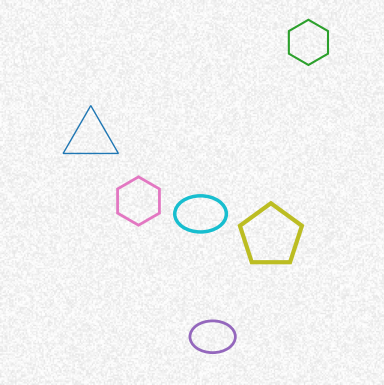[{"shape": "triangle", "thickness": 1, "radius": 0.41, "center": [0.236, 0.643]}, {"shape": "hexagon", "thickness": 1.5, "radius": 0.29, "center": [0.801, 0.89]}, {"shape": "oval", "thickness": 2, "radius": 0.29, "center": [0.552, 0.125]}, {"shape": "hexagon", "thickness": 2, "radius": 0.31, "center": [0.36, 0.478]}, {"shape": "pentagon", "thickness": 3, "radius": 0.42, "center": [0.704, 0.387]}, {"shape": "oval", "thickness": 2.5, "radius": 0.34, "center": [0.521, 0.444]}]